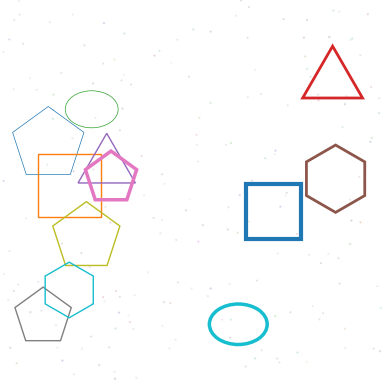[{"shape": "square", "thickness": 3, "radius": 0.35, "center": [0.711, 0.451]}, {"shape": "pentagon", "thickness": 0.5, "radius": 0.49, "center": [0.125, 0.626]}, {"shape": "square", "thickness": 1, "radius": 0.41, "center": [0.18, 0.517]}, {"shape": "oval", "thickness": 0.5, "radius": 0.34, "center": [0.238, 0.716]}, {"shape": "triangle", "thickness": 2, "radius": 0.45, "center": [0.864, 0.79]}, {"shape": "triangle", "thickness": 1, "radius": 0.43, "center": [0.277, 0.568]}, {"shape": "hexagon", "thickness": 2, "radius": 0.44, "center": [0.872, 0.536]}, {"shape": "pentagon", "thickness": 2.5, "radius": 0.35, "center": [0.288, 0.538]}, {"shape": "pentagon", "thickness": 1, "radius": 0.38, "center": [0.112, 0.177]}, {"shape": "pentagon", "thickness": 1, "radius": 0.46, "center": [0.224, 0.385]}, {"shape": "oval", "thickness": 2.5, "radius": 0.38, "center": [0.619, 0.158]}, {"shape": "hexagon", "thickness": 1, "radius": 0.36, "center": [0.18, 0.247]}]